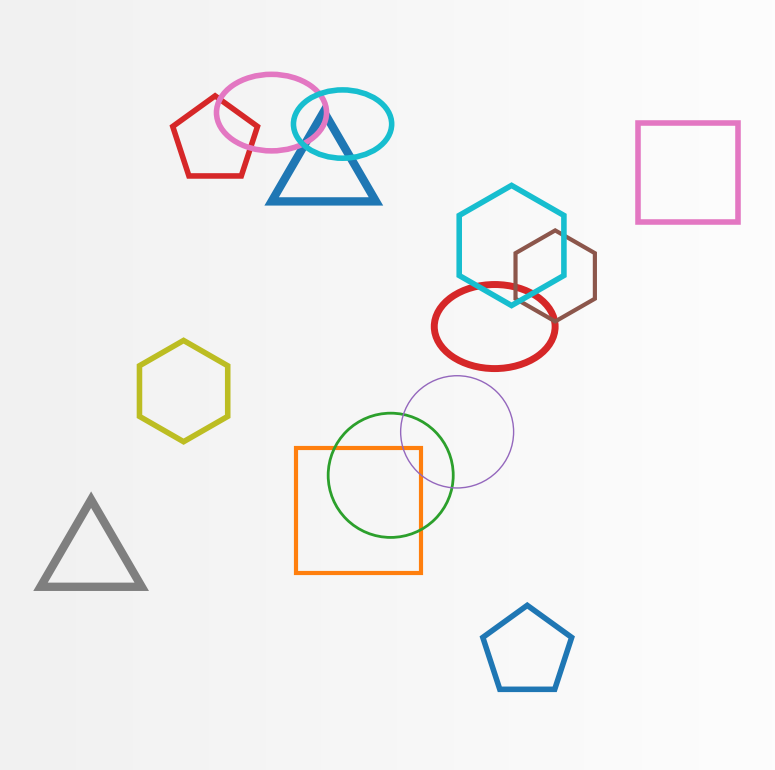[{"shape": "triangle", "thickness": 3, "radius": 0.39, "center": [0.418, 0.777]}, {"shape": "pentagon", "thickness": 2, "radius": 0.3, "center": [0.68, 0.154]}, {"shape": "square", "thickness": 1.5, "radius": 0.4, "center": [0.463, 0.337]}, {"shape": "circle", "thickness": 1, "radius": 0.4, "center": [0.504, 0.383]}, {"shape": "oval", "thickness": 2.5, "radius": 0.39, "center": [0.638, 0.576]}, {"shape": "pentagon", "thickness": 2, "radius": 0.29, "center": [0.278, 0.818]}, {"shape": "circle", "thickness": 0.5, "radius": 0.36, "center": [0.59, 0.439]}, {"shape": "hexagon", "thickness": 1.5, "radius": 0.3, "center": [0.716, 0.642]}, {"shape": "square", "thickness": 2, "radius": 0.32, "center": [0.888, 0.776]}, {"shape": "oval", "thickness": 2, "radius": 0.36, "center": [0.35, 0.854]}, {"shape": "triangle", "thickness": 3, "radius": 0.38, "center": [0.118, 0.276]}, {"shape": "hexagon", "thickness": 2, "radius": 0.33, "center": [0.237, 0.492]}, {"shape": "oval", "thickness": 2, "radius": 0.32, "center": [0.442, 0.839]}, {"shape": "hexagon", "thickness": 2, "radius": 0.39, "center": [0.66, 0.681]}]